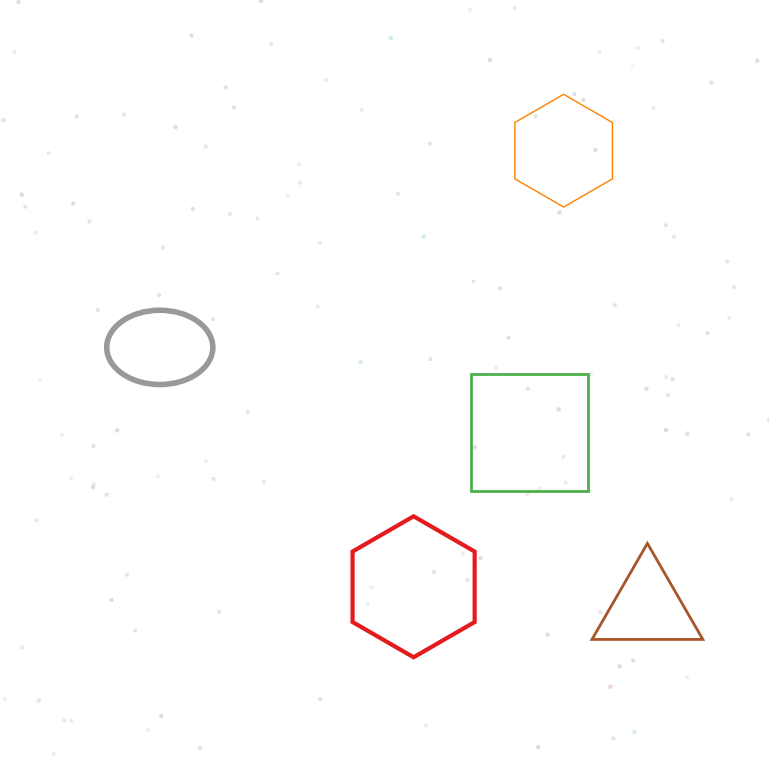[{"shape": "hexagon", "thickness": 1.5, "radius": 0.46, "center": [0.537, 0.238]}, {"shape": "square", "thickness": 1, "radius": 0.38, "center": [0.688, 0.438]}, {"shape": "hexagon", "thickness": 0.5, "radius": 0.37, "center": [0.732, 0.804]}, {"shape": "triangle", "thickness": 1, "radius": 0.42, "center": [0.841, 0.211]}, {"shape": "oval", "thickness": 2, "radius": 0.34, "center": [0.208, 0.549]}]